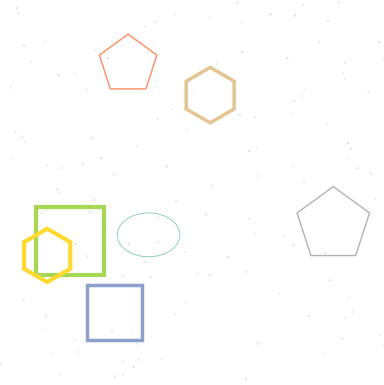[{"shape": "oval", "thickness": 0.5, "radius": 0.41, "center": [0.386, 0.39]}, {"shape": "pentagon", "thickness": 1, "radius": 0.39, "center": [0.333, 0.833]}, {"shape": "square", "thickness": 2.5, "radius": 0.36, "center": [0.297, 0.188]}, {"shape": "square", "thickness": 3, "radius": 0.44, "center": [0.181, 0.374]}, {"shape": "hexagon", "thickness": 3, "radius": 0.35, "center": [0.123, 0.337]}, {"shape": "hexagon", "thickness": 2.5, "radius": 0.36, "center": [0.546, 0.753]}, {"shape": "pentagon", "thickness": 1, "radius": 0.49, "center": [0.866, 0.416]}]